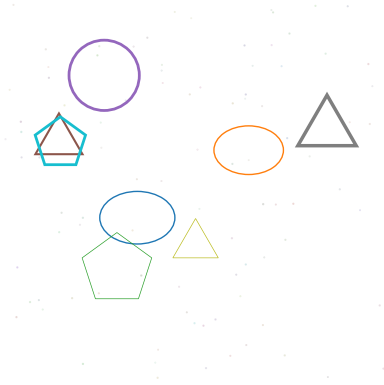[{"shape": "oval", "thickness": 1, "radius": 0.49, "center": [0.357, 0.435]}, {"shape": "oval", "thickness": 1, "radius": 0.45, "center": [0.646, 0.61]}, {"shape": "pentagon", "thickness": 0.5, "radius": 0.48, "center": [0.304, 0.301]}, {"shape": "circle", "thickness": 2, "radius": 0.46, "center": [0.271, 0.804]}, {"shape": "triangle", "thickness": 1.5, "radius": 0.35, "center": [0.153, 0.635]}, {"shape": "triangle", "thickness": 2.5, "radius": 0.44, "center": [0.849, 0.665]}, {"shape": "triangle", "thickness": 0.5, "radius": 0.34, "center": [0.508, 0.364]}, {"shape": "pentagon", "thickness": 2, "radius": 0.34, "center": [0.157, 0.628]}]